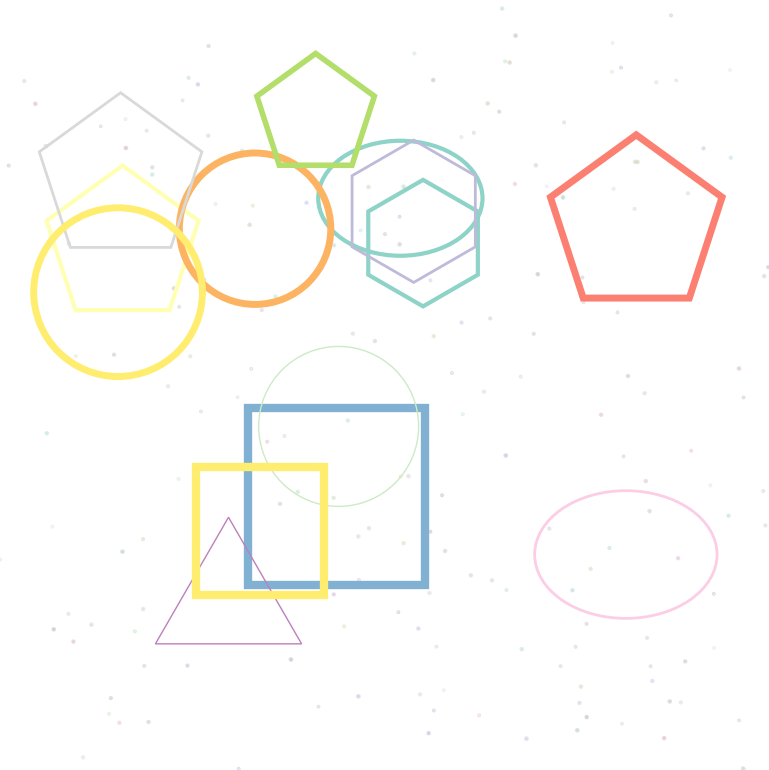[{"shape": "hexagon", "thickness": 1.5, "radius": 0.41, "center": [0.549, 0.684]}, {"shape": "oval", "thickness": 1.5, "radius": 0.53, "center": [0.52, 0.743]}, {"shape": "pentagon", "thickness": 1.5, "radius": 0.52, "center": [0.159, 0.681]}, {"shape": "hexagon", "thickness": 1, "radius": 0.46, "center": [0.537, 0.726]}, {"shape": "pentagon", "thickness": 2.5, "radius": 0.59, "center": [0.826, 0.708]}, {"shape": "square", "thickness": 3, "radius": 0.57, "center": [0.437, 0.355]}, {"shape": "circle", "thickness": 2.5, "radius": 0.49, "center": [0.331, 0.703]}, {"shape": "pentagon", "thickness": 2, "radius": 0.4, "center": [0.41, 0.85]}, {"shape": "oval", "thickness": 1, "radius": 0.59, "center": [0.813, 0.28]}, {"shape": "pentagon", "thickness": 1, "radius": 0.56, "center": [0.157, 0.769]}, {"shape": "triangle", "thickness": 0.5, "radius": 0.55, "center": [0.297, 0.219]}, {"shape": "circle", "thickness": 0.5, "radius": 0.52, "center": [0.44, 0.446]}, {"shape": "square", "thickness": 3, "radius": 0.41, "center": [0.338, 0.31]}, {"shape": "circle", "thickness": 2.5, "radius": 0.55, "center": [0.153, 0.621]}]